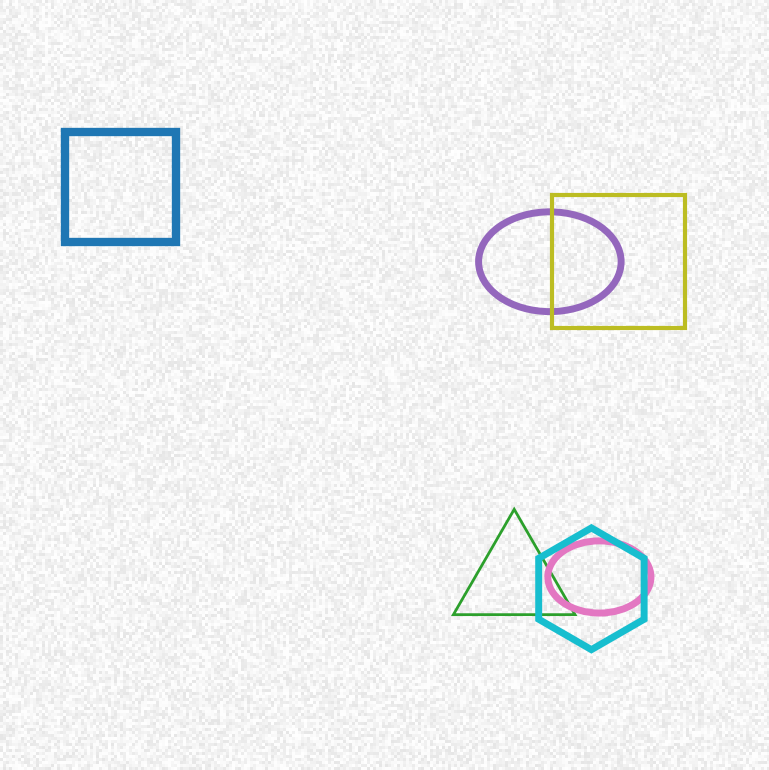[{"shape": "square", "thickness": 3, "radius": 0.36, "center": [0.157, 0.757]}, {"shape": "triangle", "thickness": 1, "radius": 0.46, "center": [0.668, 0.247]}, {"shape": "oval", "thickness": 2.5, "radius": 0.46, "center": [0.714, 0.66]}, {"shape": "oval", "thickness": 2.5, "radius": 0.33, "center": [0.778, 0.251]}, {"shape": "square", "thickness": 1.5, "radius": 0.43, "center": [0.804, 0.661]}, {"shape": "hexagon", "thickness": 2.5, "radius": 0.4, "center": [0.768, 0.235]}]